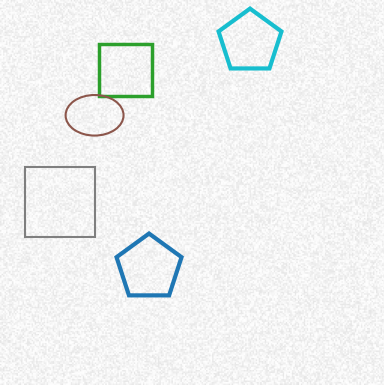[{"shape": "pentagon", "thickness": 3, "radius": 0.44, "center": [0.387, 0.305]}, {"shape": "square", "thickness": 2.5, "radius": 0.34, "center": [0.326, 0.819]}, {"shape": "oval", "thickness": 1.5, "radius": 0.38, "center": [0.246, 0.701]}, {"shape": "square", "thickness": 1.5, "radius": 0.46, "center": [0.157, 0.475]}, {"shape": "pentagon", "thickness": 3, "radius": 0.43, "center": [0.649, 0.892]}]